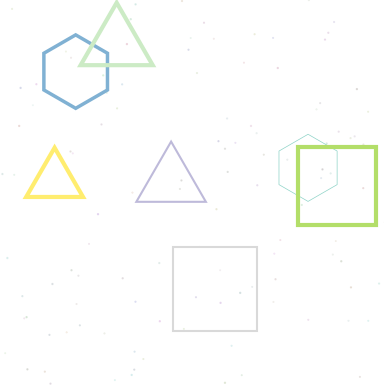[{"shape": "hexagon", "thickness": 0.5, "radius": 0.44, "center": [0.8, 0.564]}, {"shape": "triangle", "thickness": 1.5, "radius": 0.52, "center": [0.444, 0.528]}, {"shape": "hexagon", "thickness": 2.5, "radius": 0.48, "center": [0.197, 0.814]}, {"shape": "square", "thickness": 3, "radius": 0.51, "center": [0.876, 0.517]}, {"shape": "square", "thickness": 1.5, "radius": 0.55, "center": [0.558, 0.25]}, {"shape": "triangle", "thickness": 3, "radius": 0.54, "center": [0.303, 0.885]}, {"shape": "triangle", "thickness": 3, "radius": 0.43, "center": [0.142, 0.531]}]